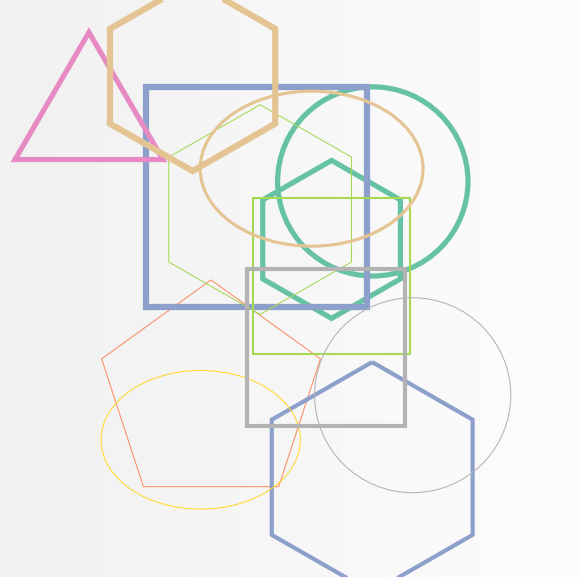[{"shape": "hexagon", "thickness": 2.5, "radius": 0.68, "center": [0.57, 0.585]}, {"shape": "circle", "thickness": 2.5, "radius": 0.82, "center": [0.641, 0.685]}, {"shape": "pentagon", "thickness": 0.5, "radius": 0.99, "center": [0.363, 0.317]}, {"shape": "hexagon", "thickness": 2, "radius": 1.0, "center": [0.64, 0.173]}, {"shape": "square", "thickness": 3, "radius": 0.95, "center": [0.442, 0.658]}, {"shape": "triangle", "thickness": 2.5, "radius": 0.73, "center": [0.153, 0.796]}, {"shape": "hexagon", "thickness": 0.5, "radius": 0.91, "center": [0.448, 0.636]}, {"shape": "square", "thickness": 1, "radius": 0.68, "center": [0.571, 0.522]}, {"shape": "oval", "thickness": 0.5, "radius": 0.86, "center": [0.345, 0.238]}, {"shape": "oval", "thickness": 1.5, "radius": 0.96, "center": [0.536, 0.707]}, {"shape": "hexagon", "thickness": 3, "radius": 0.82, "center": [0.331, 0.867]}, {"shape": "circle", "thickness": 0.5, "radius": 0.84, "center": [0.71, 0.315]}, {"shape": "square", "thickness": 2, "radius": 0.68, "center": [0.561, 0.397]}]